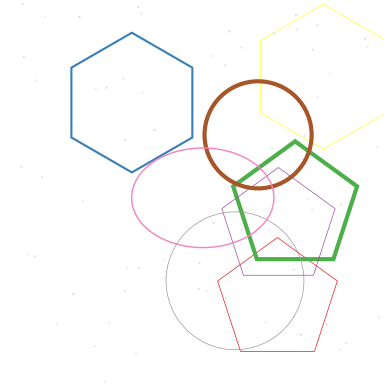[{"shape": "pentagon", "thickness": 0.5, "radius": 0.82, "center": [0.721, 0.22]}, {"shape": "hexagon", "thickness": 1.5, "radius": 0.91, "center": [0.342, 0.734]}, {"shape": "pentagon", "thickness": 3, "radius": 0.85, "center": [0.767, 0.464]}, {"shape": "pentagon", "thickness": 0.5, "radius": 0.77, "center": [0.723, 0.41]}, {"shape": "hexagon", "thickness": 0.5, "radius": 0.94, "center": [0.84, 0.801]}, {"shape": "circle", "thickness": 3, "radius": 0.7, "center": [0.67, 0.65]}, {"shape": "oval", "thickness": 1, "radius": 0.92, "center": [0.527, 0.486]}, {"shape": "circle", "thickness": 0.5, "radius": 0.9, "center": [0.61, 0.271]}]